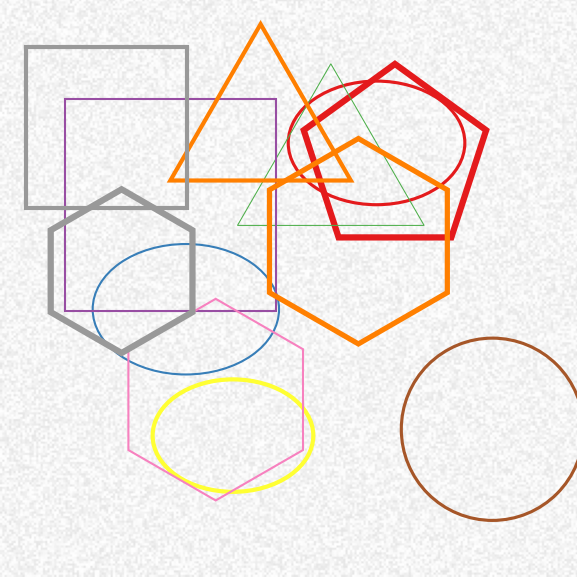[{"shape": "oval", "thickness": 1.5, "radius": 0.76, "center": [0.652, 0.752]}, {"shape": "pentagon", "thickness": 3, "radius": 0.83, "center": [0.684, 0.722]}, {"shape": "oval", "thickness": 1, "radius": 0.81, "center": [0.322, 0.464]}, {"shape": "triangle", "thickness": 0.5, "radius": 0.93, "center": [0.573, 0.702]}, {"shape": "square", "thickness": 1, "radius": 0.91, "center": [0.295, 0.644]}, {"shape": "triangle", "thickness": 2, "radius": 0.9, "center": [0.451, 0.777]}, {"shape": "hexagon", "thickness": 2.5, "radius": 0.89, "center": [0.621, 0.581]}, {"shape": "oval", "thickness": 2, "radius": 0.7, "center": [0.403, 0.245]}, {"shape": "circle", "thickness": 1.5, "radius": 0.79, "center": [0.853, 0.256]}, {"shape": "hexagon", "thickness": 1, "radius": 0.87, "center": [0.373, 0.307]}, {"shape": "hexagon", "thickness": 3, "radius": 0.71, "center": [0.211, 0.53]}, {"shape": "square", "thickness": 2, "radius": 0.7, "center": [0.184, 0.778]}]